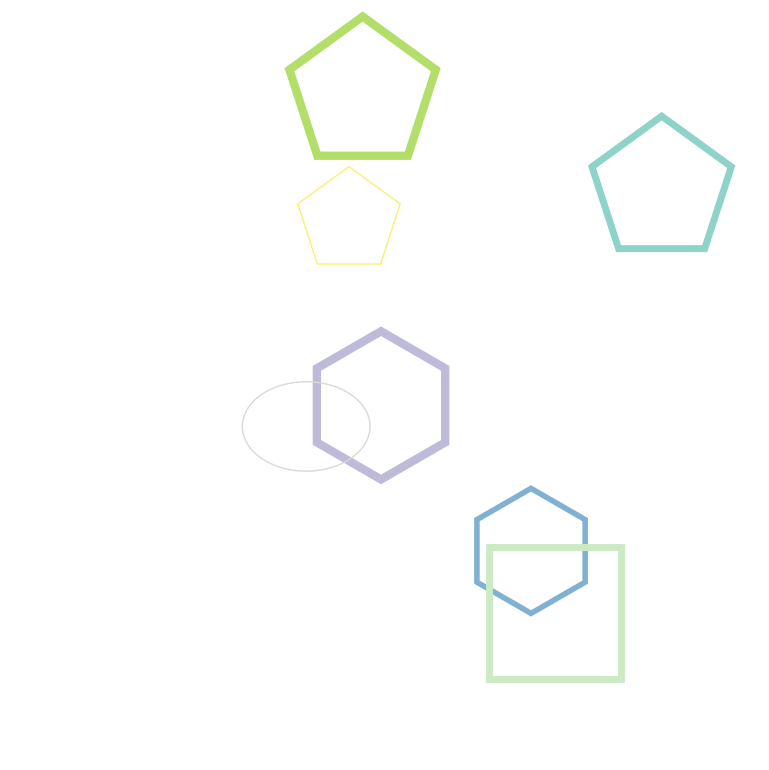[{"shape": "pentagon", "thickness": 2.5, "radius": 0.48, "center": [0.859, 0.754]}, {"shape": "hexagon", "thickness": 3, "radius": 0.48, "center": [0.495, 0.474]}, {"shape": "hexagon", "thickness": 2, "radius": 0.41, "center": [0.69, 0.285]}, {"shape": "pentagon", "thickness": 3, "radius": 0.5, "center": [0.471, 0.879]}, {"shape": "oval", "thickness": 0.5, "radius": 0.41, "center": [0.398, 0.446]}, {"shape": "square", "thickness": 2.5, "radius": 0.43, "center": [0.721, 0.203]}, {"shape": "pentagon", "thickness": 0.5, "radius": 0.35, "center": [0.453, 0.714]}]